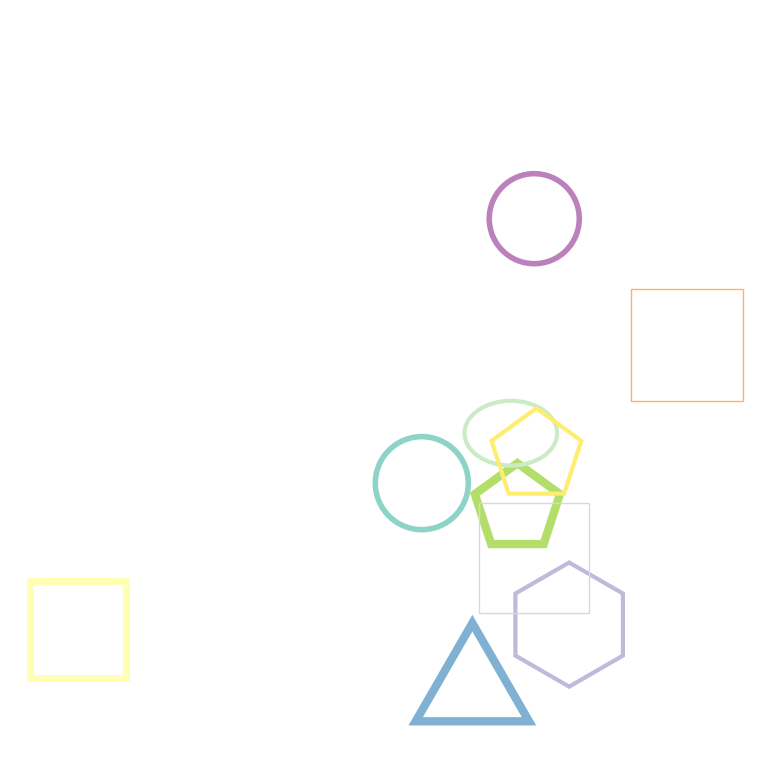[{"shape": "circle", "thickness": 2, "radius": 0.3, "center": [0.548, 0.373]}, {"shape": "square", "thickness": 2.5, "radius": 0.31, "center": [0.101, 0.182]}, {"shape": "hexagon", "thickness": 1.5, "radius": 0.4, "center": [0.739, 0.189]}, {"shape": "triangle", "thickness": 3, "radius": 0.42, "center": [0.613, 0.106]}, {"shape": "square", "thickness": 0.5, "radius": 0.36, "center": [0.892, 0.552]}, {"shape": "pentagon", "thickness": 3, "radius": 0.29, "center": [0.672, 0.34]}, {"shape": "square", "thickness": 0.5, "radius": 0.36, "center": [0.694, 0.276]}, {"shape": "circle", "thickness": 2, "radius": 0.29, "center": [0.694, 0.716]}, {"shape": "oval", "thickness": 1.5, "radius": 0.3, "center": [0.663, 0.437]}, {"shape": "pentagon", "thickness": 1.5, "radius": 0.31, "center": [0.697, 0.409]}]